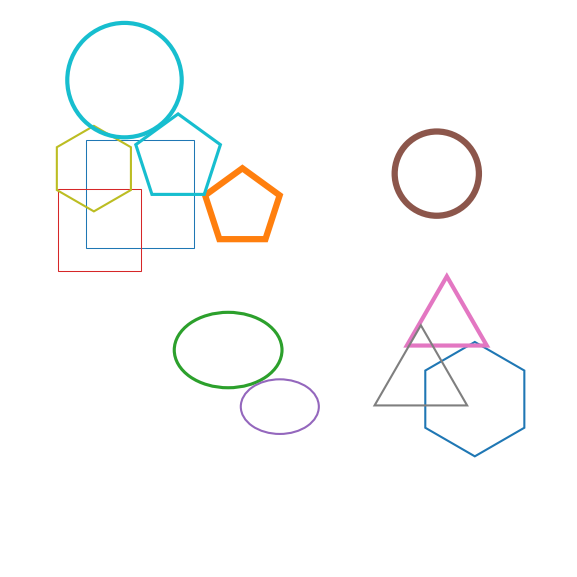[{"shape": "hexagon", "thickness": 1, "radius": 0.5, "center": [0.822, 0.308]}, {"shape": "square", "thickness": 0.5, "radius": 0.47, "center": [0.243, 0.663]}, {"shape": "pentagon", "thickness": 3, "radius": 0.34, "center": [0.42, 0.64]}, {"shape": "oval", "thickness": 1.5, "radius": 0.47, "center": [0.395, 0.393]}, {"shape": "square", "thickness": 0.5, "radius": 0.36, "center": [0.172, 0.601]}, {"shape": "oval", "thickness": 1, "radius": 0.34, "center": [0.485, 0.295]}, {"shape": "circle", "thickness": 3, "radius": 0.36, "center": [0.756, 0.698]}, {"shape": "triangle", "thickness": 2, "radius": 0.4, "center": [0.774, 0.441]}, {"shape": "triangle", "thickness": 1, "radius": 0.46, "center": [0.729, 0.343]}, {"shape": "hexagon", "thickness": 1, "radius": 0.37, "center": [0.163, 0.707]}, {"shape": "circle", "thickness": 2, "radius": 0.5, "center": [0.216, 0.86]}, {"shape": "pentagon", "thickness": 1.5, "radius": 0.39, "center": [0.308, 0.725]}]